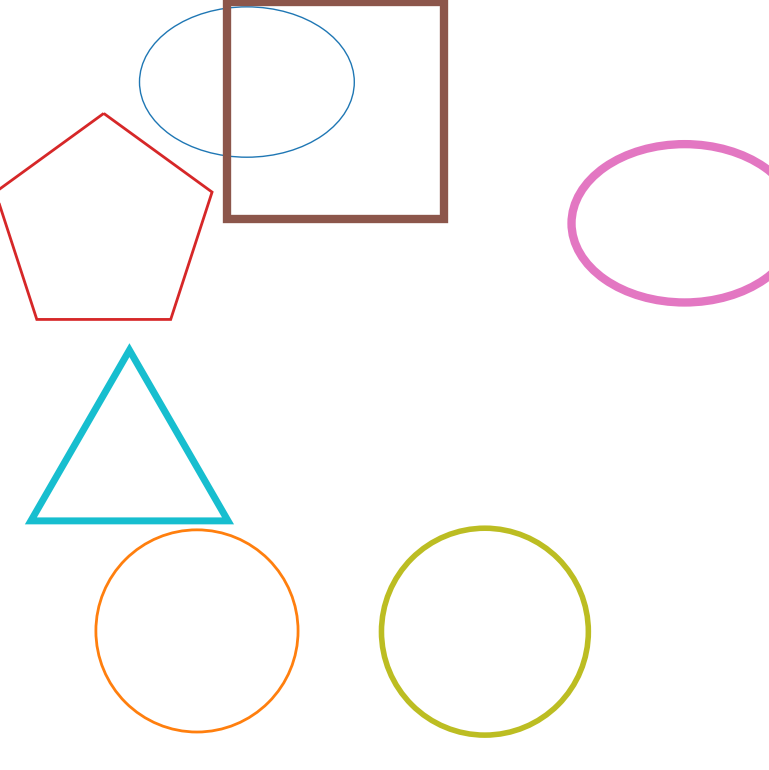[{"shape": "oval", "thickness": 0.5, "radius": 0.7, "center": [0.321, 0.893]}, {"shape": "circle", "thickness": 1, "radius": 0.66, "center": [0.256, 0.181]}, {"shape": "pentagon", "thickness": 1, "radius": 0.74, "center": [0.135, 0.705]}, {"shape": "square", "thickness": 3, "radius": 0.71, "center": [0.436, 0.857]}, {"shape": "oval", "thickness": 3, "radius": 0.73, "center": [0.889, 0.71]}, {"shape": "circle", "thickness": 2, "radius": 0.67, "center": [0.63, 0.18]}, {"shape": "triangle", "thickness": 2.5, "radius": 0.74, "center": [0.168, 0.397]}]